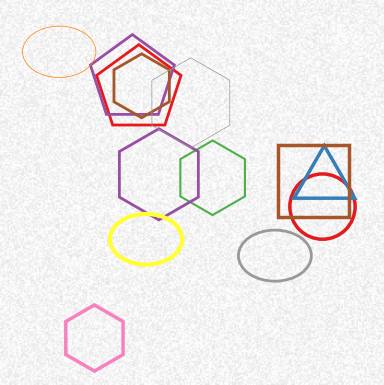[{"shape": "circle", "thickness": 2.5, "radius": 0.42, "center": [0.838, 0.463]}, {"shape": "pentagon", "thickness": 2, "radius": 0.58, "center": [0.36, 0.769]}, {"shape": "triangle", "thickness": 2.5, "radius": 0.45, "center": [0.842, 0.531]}, {"shape": "hexagon", "thickness": 1.5, "radius": 0.48, "center": [0.552, 0.538]}, {"shape": "hexagon", "thickness": 2, "radius": 0.59, "center": [0.413, 0.547]}, {"shape": "pentagon", "thickness": 2, "radius": 0.57, "center": [0.344, 0.796]}, {"shape": "oval", "thickness": 0.5, "radius": 0.48, "center": [0.154, 0.865]}, {"shape": "oval", "thickness": 3, "radius": 0.47, "center": [0.379, 0.379]}, {"shape": "hexagon", "thickness": 2, "radius": 0.42, "center": [0.368, 0.777]}, {"shape": "square", "thickness": 2.5, "radius": 0.46, "center": [0.814, 0.53]}, {"shape": "hexagon", "thickness": 2.5, "radius": 0.43, "center": [0.245, 0.122]}, {"shape": "oval", "thickness": 2, "radius": 0.47, "center": [0.714, 0.336]}, {"shape": "hexagon", "thickness": 0.5, "radius": 0.58, "center": [0.496, 0.733]}]